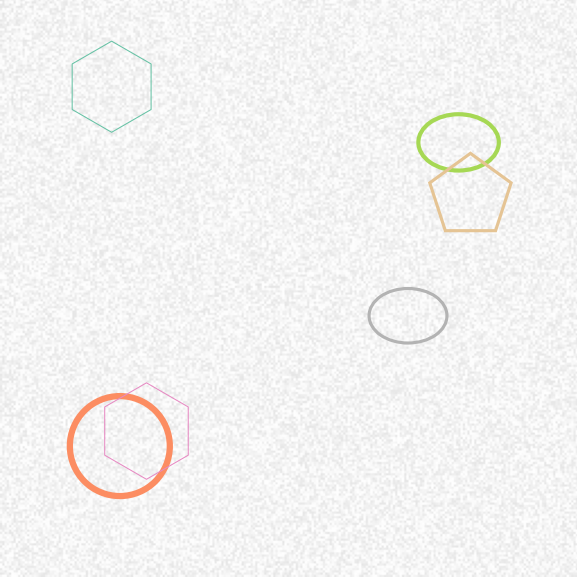[{"shape": "hexagon", "thickness": 0.5, "radius": 0.39, "center": [0.193, 0.849]}, {"shape": "circle", "thickness": 3, "radius": 0.43, "center": [0.208, 0.227]}, {"shape": "hexagon", "thickness": 0.5, "radius": 0.42, "center": [0.254, 0.253]}, {"shape": "oval", "thickness": 2, "radius": 0.35, "center": [0.794, 0.753]}, {"shape": "pentagon", "thickness": 1.5, "radius": 0.37, "center": [0.815, 0.66]}, {"shape": "oval", "thickness": 1.5, "radius": 0.34, "center": [0.707, 0.452]}]